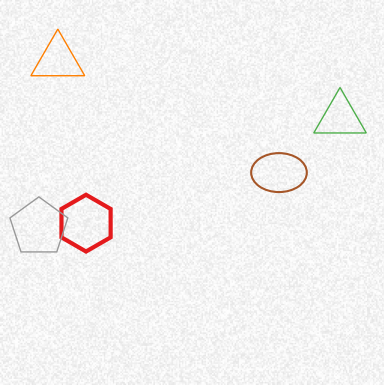[{"shape": "hexagon", "thickness": 3, "radius": 0.37, "center": [0.224, 0.42]}, {"shape": "triangle", "thickness": 1, "radius": 0.39, "center": [0.883, 0.694]}, {"shape": "triangle", "thickness": 1, "radius": 0.4, "center": [0.15, 0.844]}, {"shape": "oval", "thickness": 1.5, "radius": 0.36, "center": [0.725, 0.552]}, {"shape": "pentagon", "thickness": 1, "radius": 0.4, "center": [0.101, 0.41]}]